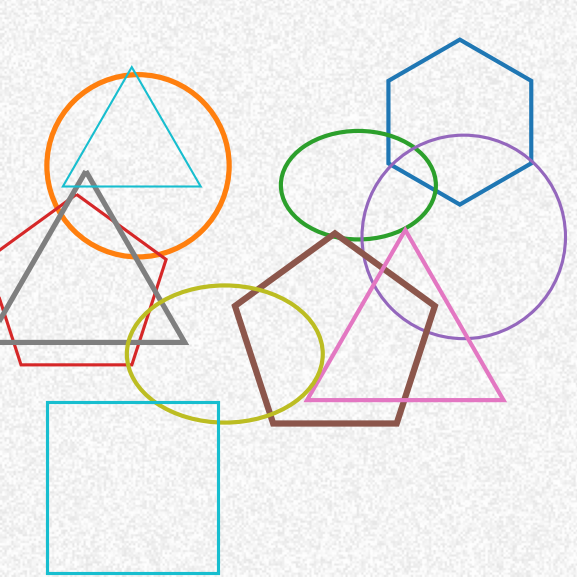[{"shape": "hexagon", "thickness": 2, "radius": 0.71, "center": [0.796, 0.788]}, {"shape": "circle", "thickness": 2.5, "radius": 0.79, "center": [0.239, 0.712]}, {"shape": "oval", "thickness": 2, "radius": 0.67, "center": [0.621, 0.678]}, {"shape": "pentagon", "thickness": 1.5, "radius": 0.82, "center": [0.132, 0.499]}, {"shape": "circle", "thickness": 1.5, "radius": 0.88, "center": [0.803, 0.589]}, {"shape": "pentagon", "thickness": 3, "radius": 0.91, "center": [0.58, 0.413]}, {"shape": "triangle", "thickness": 2, "radius": 0.98, "center": [0.702, 0.404]}, {"shape": "triangle", "thickness": 2.5, "radius": 0.99, "center": [0.149, 0.505]}, {"shape": "oval", "thickness": 2, "radius": 0.85, "center": [0.389, 0.386]}, {"shape": "square", "thickness": 1.5, "radius": 0.74, "center": [0.229, 0.155]}, {"shape": "triangle", "thickness": 1, "radius": 0.69, "center": [0.228, 0.745]}]